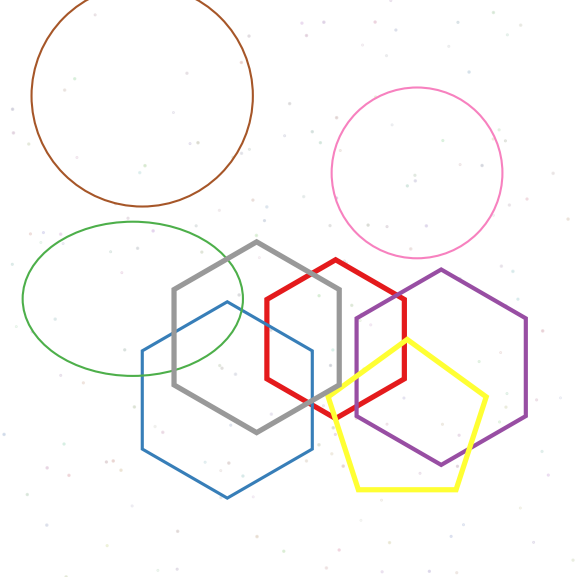[{"shape": "hexagon", "thickness": 2.5, "radius": 0.69, "center": [0.581, 0.412]}, {"shape": "hexagon", "thickness": 1.5, "radius": 0.85, "center": [0.394, 0.307]}, {"shape": "oval", "thickness": 1, "radius": 0.95, "center": [0.23, 0.482]}, {"shape": "hexagon", "thickness": 2, "radius": 0.85, "center": [0.764, 0.363]}, {"shape": "pentagon", "thickness": 2.5, "radius": 0.72, "center": [0.705, 0.267]}, {"shape": "circle", "thickness": 1, "radius": 0.96, "center": [0.246, 0.833]}, {"shape": "circle", "thickness": 1, "radius": 0.74, "center": [0.722, 0.7]}, {"shape": "hexagon", "thickness": 2.5, "radius": 0.83, "center": [0.444, 0.415]}]